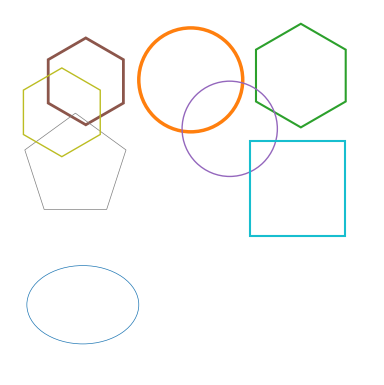[{"shape": "oval", "thickness": 0.5, "radius": 0.73, "center": [0.215, 0.208]}, {"shape": "circle", "thickness": 2.5, "radius": 0.67, "center": [0.495, 0.793]}, {"shape": "hexagon", "thickness": 1.5, "radius": 0.67, "center": [0.781, 0.804]}, {"shape": "circle", "thickness": 1, "radius": 0.62, "center": [0.597, 0.665]}, {"shape": "hexagon", "thickness": 2, "radius": 0.56, "center": [0.223, 0.789]}, {"shape": "pentagon", "thickness": 0.5, "radius": 0.69, "center": [0.196, 0.568]}, {"shape": "hexagon", "thickness": 1, "radius": 0.58, "center": [0.161, 0.708]}, {"shape": "square", "thickness": 1.5, "radius": 0.62, "center": [0.773, 0.511]}]